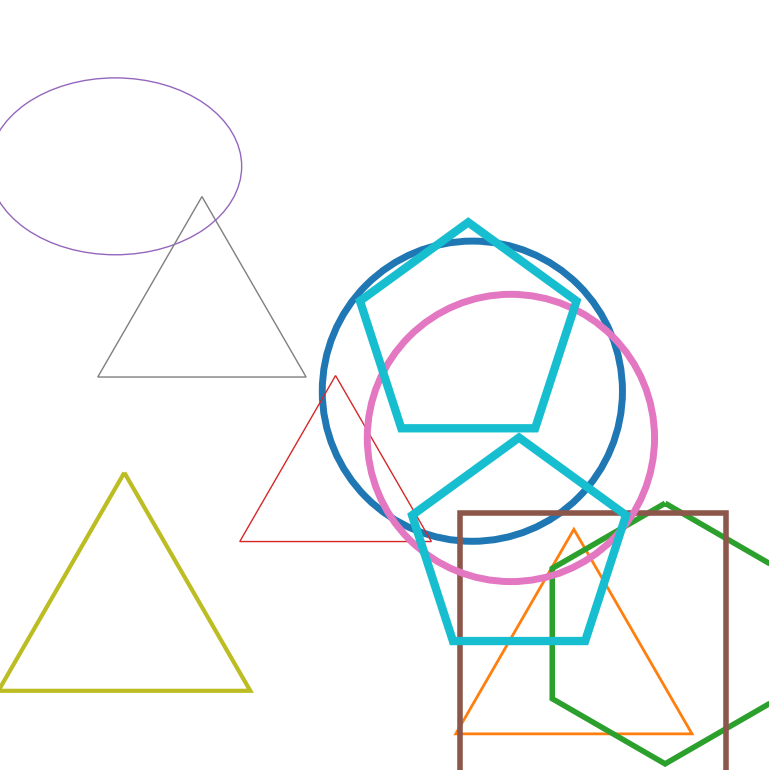[{"shape": "circle", "thickness": 2.5, "radius": 0.97, "center": [0.613, 0.492]}, {"shape": "triangle", "thickness": 1, "radius": 0.89, "center": [0.745, 0.135]}, {"shape": "hexagon", "thickness": 2, "radius": 0.85, "center": [0.864, 0.177]}, {"shape": "triangle", "thickness": 0.5, "radius": 0.72, "center": [0.436, 0.369]}, {"shape": "oval", "thickness": 0.5, "radius": 0.82, "center": [0.15, 0.784]}, {"shape": "square", "thickness": 2, "radius": 0.86, "center": [0.771, 0.161]}, {"shape": "circle", "thickness": 2.5, "radius": 0.93, "center": [0.664, 0.431]}, {"shape": "triangle", "thickness": 0.5, "radius": 0.78, "center": [0.262, 0.588]}, {"shape": "triangle", "thickness": 1.5, "radius": 0.94, "center": [0.161, 0.197]}, {"shape": "pentagon", "thickness": 3, "radius": 0.73, "center": [0.674, 0.286]}, {"shape": "pentagon", "thickness": 3, "radius": 0.74, "center": [0.608, 0.563]}]